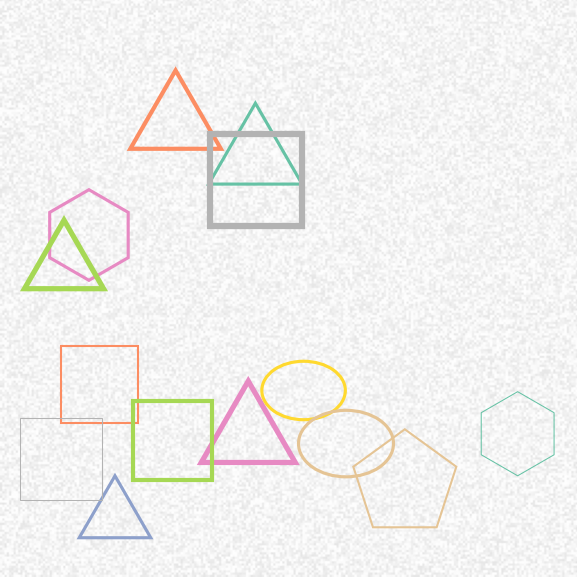[{"shape": "hexagon", "thickness": 0.5, "radius": 0.36, "center": [0.896, 0.248]}, {"shape": "triangle", "thickness": 1.5, "radius": 0.47, "center": [0.442, 0.727]}, {"shape": "triangle", "thickness": 2, "radius": 0.45, "center": [0.304, 0.787]}, {"shape": "square", "thickness": 1, "radius": 0.33, "center": [0.172, 0.333]}, {"shape": "triangle", "thickness": 1.5, "radius": 0.36, "center": [0.199, 0.104]}, {"shape": "triangle", "thickness": 2.5, "radius": 0.47, "center": [0.43, 0.245]}, {"shape": "hexagon", "thickness": 1.5, "radius": 0.39, "center": [0.154, 0.592]}, {"shape": "triangle", "thickness": 2.5, "radius": 0.4, "center": [0.111, 0.539]}, {"shape": "square", "thickness": 2, "radius": 0.34, "center": [0.299, 0.236]}, {"shape": "oval", "thickness": 1.5, "radius": 0.36, "center": [0.526, 0.323]}, {"shape": "oval", "thickness": 1.5, "radius": 0.41, "center": [0.599, 0.231]}, {"shape": "pentagon", "thickness": 1, "radius": 0.47, "center": [0.701, 0.162]}, {"shape": "square", "thickness": 0.5, "radius": 0.36, "center": [0.106, 0.205]}, {"shape": "square", "thickness": 3, "radius": 0.4, "center": [0.443, 0.687]}]